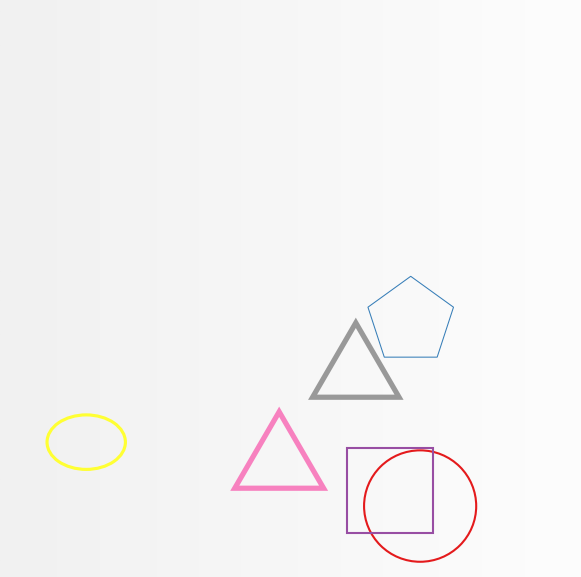[{"shape": "circle", "thickness": 1, "radius": 0.48, "center": [0.723, 0.123]}, {"shape": "pentagon", "thickness": 0.5, "radius": 0.39, "center": [0.707, 0.443]}, {"shape": "square", "thickness": 1, "radius": 0.37, "center": [0.671, 0.149]}, {"shape": "oval", "thickness": 1.5, "radius": 0.34, "center": [0.148, 0.234]}, {"shape": "triangle", "thickness": 2.5, "radius": 0.44, "center": [0.48, 0.198]}, {"shape": "triangle", "thickness": 2.5, "radius": 0.43, "center": [0.612, 0.354]}]